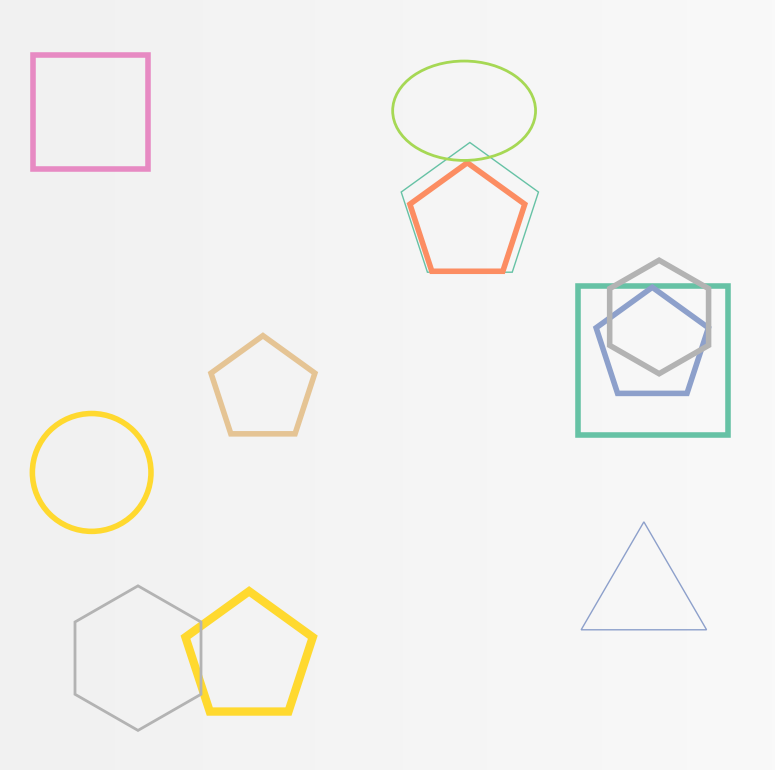[{"shape": "square", "thickness": 2, "radius": 0.48, "center": [0.843, 0.532]}, {"shape": "pentagon", "thickness": 0.5, "radius": 0.47, "center": [0.606, 0.722]}, {"shape": "pentagon", "thickness": 2, "radius": 0.39, "center": [0.603, 0.711]}, {"shape": "triangle", "thickness": 0.5, "radius": 0.47, "center": [0.831, 0.229]}, {"shape": "pentagon", "thickness": 2, "radius": 0.38, "center": [0.842, 0.551]}, {"shape": "square", "thickness": 2, "radius": 0.37, "center": [0.116, 0.855]}, {"shape": "oval", "thickness": 1, "radius": 0.46, "center": [0.599, 0.856]}, {"shape": "pentagon", "thickness": 3, "radius": 0.43, "center": [0.321, 0.146]}, {"shape": "circle", "thickness": 2, "radius": 0.38, "center": [0.118, 0.386]}, {"shape": "pentagon", "thickness": 2, "radius": 0.35, "center": [0.339, 0.494]}, {"shape": "hexagon", "thickness": 2, "radius": 0.37, "center": [0.85, 0.588]}, {"shape": "hexagon", "thickness": 1, "radius": 0.47, "center": [0.178, 0.145]}]